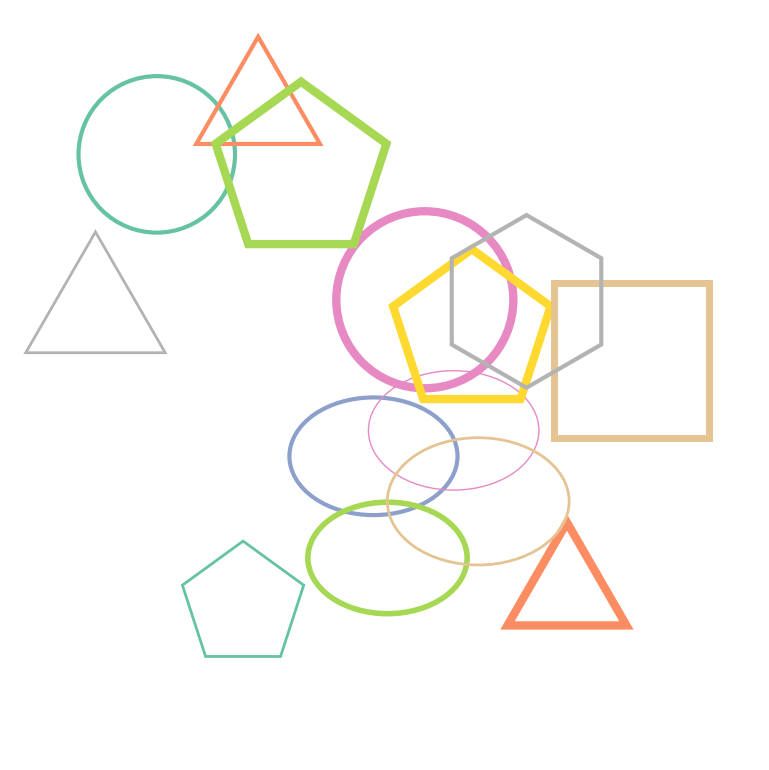[{"shape": "circle", "thickness": 1.5, "radius": 0.51, "center": [0.204, 0.8]}, {"shape": "pentagon", "thickness": 1, "radius": 0.41, "center": [0.316, 0.214]}, {"shape": "triangle", "thickness": 1.5, "radius": 0.46, "center": [0.335, 0.859]}, {"shape": "triangle", "thickness": 3, "radius": 0.45, "center": [0.736, 0.232]}, {"shape": "oval", "thickness": 1.5, "radius": 0.55, "center": [0.485, 0.407]}, {"shape": "oval", "thickness": 0.5, "radius": 0.55, "center": [0.589, 0.441]}, {"shape": "circle", "thickness": 3, "radius": 0.57, "center": [0.552, 0.611]}, {"shape": "oval", "thickness": 2, "radius": 0.52, "center": [0.503, 0.275]}, {"shape": "pentagon", "thickness": 3, "radius": 0.58, "center": [0.391, 0.777]}, {"shape": "pentagon", "thickness": 3, "radius": 0.54, "center": [0.613, 0.569]}, {"shape": "square", "thickness": 2.5, "radius": 0.5, "center": [0.82, 0.532]}, {"shape": "oval", "thickness": 1, "radius": 0.59, "center": [0.621, 0.349]}, {"shape": "triangle", "thickness": 1, "radius": 0.52, "center": [0.124, 0.594]}, {"shape": "hexagon", "thickness": 1.5, "radius": 0.56, "center": [0.684, 0.609]}]